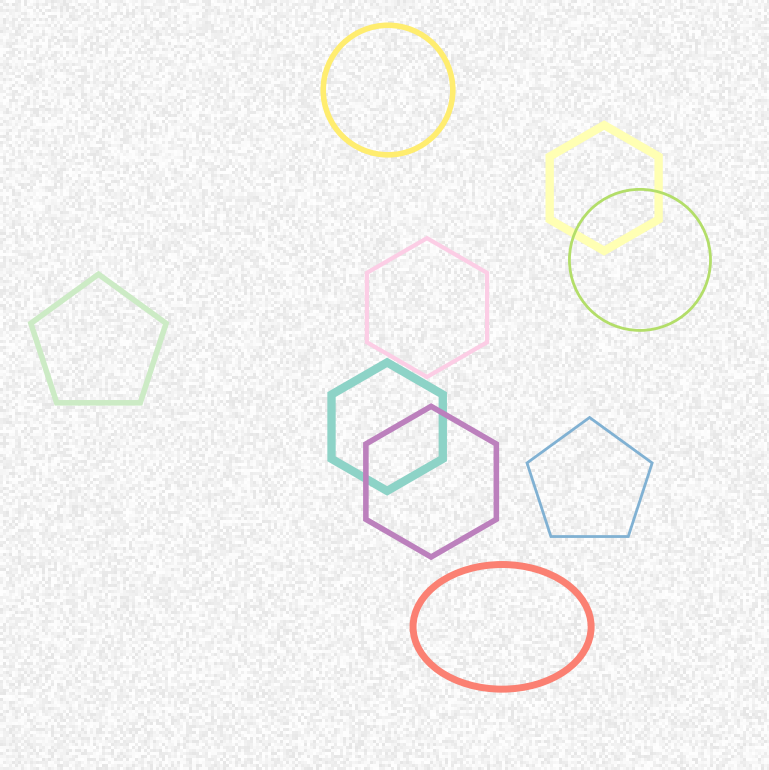[{"shape": "hexagon", "thickness": 3, "radius": 0.42, "center": [0.503, 0.446]}, {"shape": "hexagon", "thickness": 3, "radius": 0.41, "center": [0.785, 0.756]}, {"shape": "oval", "thickness": 2.5, "radius": 0.58, "center": [0.652, 0.186]}, {"shape": "pentagon", "thickness": 1, "radius": 0.43, "center": [0.766, 0.372]}, {"shape": "circle", "thickness": 1, "radius": 0.46, "center": [0.831, 0.662]}, {"shape": "hexagon", "thickness": 1.5, "radius": 0.45, "center": [0.555, 0.601]}, {"shape": "hexagon", "thickness": 2, "radius": 0.49, "center": [0.56, 0.374]}, {"shape": "pentagon", "thickness": 2, "radius": 0.46, "center": [0.128, 0.552]}, {"shape": "circle", "thickness": 2, "radius": 0.42, "center": [0.504, 0.883]}]